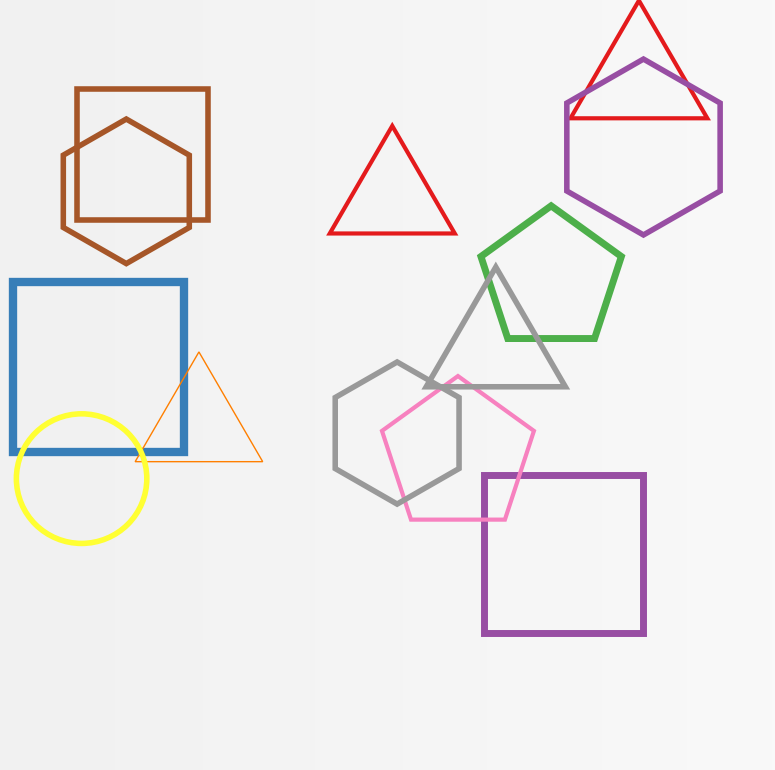[{"shape": "triangle", "thickness": 1.5, "radius": 0.51, "center": [0.824, 0.897]}, {"shape": "triangle", "thickness": 1.5, "radius": 0.47, "center": [0.506, 0.743]}, {"shape": "square", "thickness": 3, "radius": 0.55, "center": [0.127, 0.523]}, {"shape": "pentagon", "thickness": 2.5, "radius": 0.48, "center": [0.711, 0.637]}, {"shape": "hexagon", "thickness": 2, "radius": 0.57, "center": [0.83, 0.809]}, {"shape": "square", "thickness": 2.5, "radius": 0.51, "center": [0.727, 0.281]}, {"shape": "triangle", "thickness": 0.5, "radius": 0.48, "center": [0.257, 0.448]}, {"shape": "circle", "thickness": 2, "radius": 0.42, "center": [0.105, 0.378]}, {"shape": "hexagon", "thickness": 2, "radius": 0.47, "center": [0.163, 0.752]}, {"shape": "square", "thickness": 2, "radius": 0.42, "center": [0.184, 0.8]}, {"shape": "pentagon", "thickness": 1.5, "radius": 0.52, "center": [0.591, 0.409]}, {"shape": "triangle", "thickness": 2, "radius": 0.52, "center": [0.64, 0.55]}, {"shape": "hexagon", "thickness": 2, "radius": 0.46, "center": [0.512, 0.438]}]